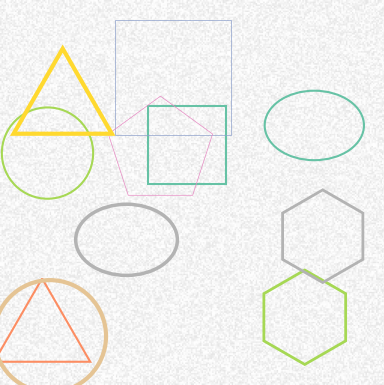[{"shape": "square", "thickness": 1.5, "radius": 0.51, "center": [0.485, 0.623]}, {"shape": "oval", "thickness": 1.5, "radius": 0.64, "center": [0.816, 0.674]}, {"shape": "triangle", "thickness": 1.5, "radius": 0.72, "center": [0.109, 0.132]}, {"shape": "square", "thickness": 0.5, "radius": 0.75, "center": [0.45, 0.799]}, {"shape": "pentagon", "thickness": 0.5, "radius": 0.71, "center": [0.417, 0.608]}, {"shape": "circle", "thickness": 1.5, "radius": 0.59, "center": [0.123, 0.602]}, {"shape": "hexagon", "thickness": 2, "radius": 0.61, "center": [0.792, 0.176]}, {"shape": "triangle", "thickness": 3, "radius": 0.74, "center": [0.163, 0.726]}, {"shape": "circle", "thickness": 3, "radius": 0.73, "center": [0.13, 0.127]}, {"shape": "oval", "thickness": 2.5, "radius": 0.66, "center": [0.329, 0.377]}, {"shape": "hexagon", "thickness": 2, "radius": 0.6, "center": [0.838, 0.386]}]